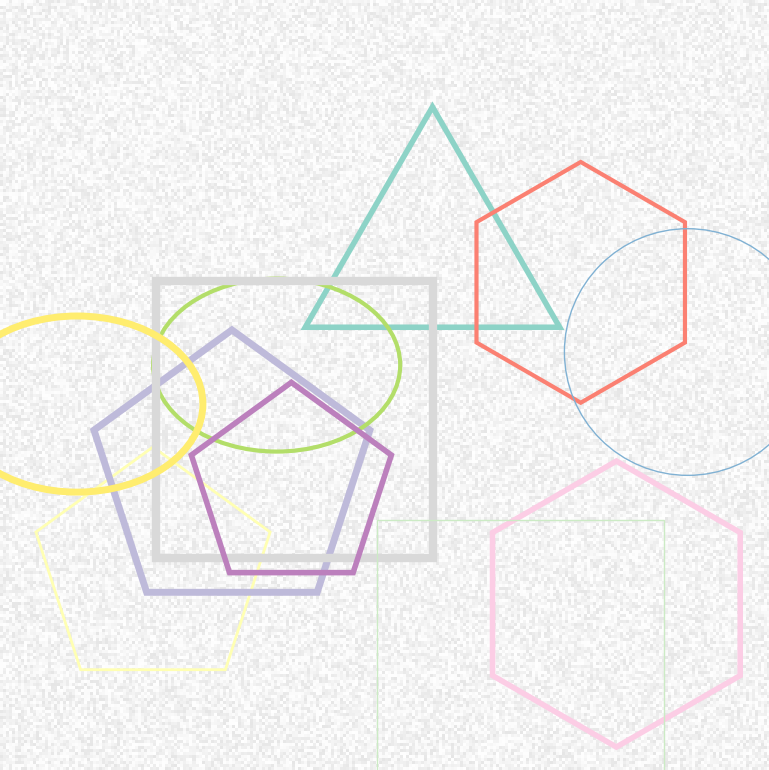[{"shape": "triangle", "thickness": 2, "radius": 0.95, "center": [0.562, 0.67]}, {"shape": "pentagon", "thickness": 1, "radius": 0.8, "center": [0.199, 0.26]}, {"shape": "pentagon", "thickness": 2.5, "radius": 0.94, "center": [0.301, 0.383]}, {"shape": "hexagon", "thickness": 1.5, "radius": 0.78, "center": [0.754, 0.633]}, {"shape": "circle", "thickness": 0.5, "radius": 0.8, "center": [0.893, 0.543]}, {"shape": "oval", "thickness": 1.5, "radius": 0.8, "center": [0.359, 0.526]}, {"shape": "hexagon", "thickness": 2, "radius": 0.93, "center": [0.8, 0.216]}, {"shape": "square", "thickness": 3, "radius": 0.9, "center": [0.382, 0.455]}, {"shape": "pentagon", "thickness": 2, "radius": 0.68, "center": [0.378, 0.367]}, {"shape": "square", "thickness": 0.5, "radius": 0.93, "center": [0.676, 0.138]}, {"shape": "oval", "thickness": 2.5, "radius": 0.82, "center": [0.1, 0.475]}]